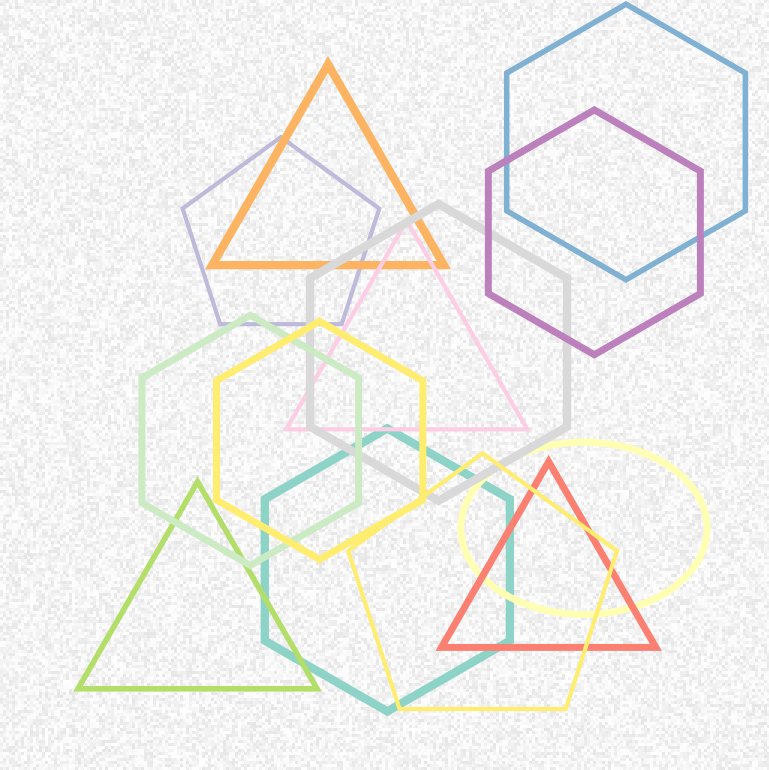[{"shape": "hexagon", "thickness": 3, "radius": 0.92, "center": [0.503, 0.26]}, {"shape": "oval", "thickness": 2.5, "radius": 0.8, "center": [0.758, 0.314]}, {"shape": "pentagon", "thickness": 1.5, "radius": 0.67, "center": [0.365, 0.688]}, {"shape": "triangle", "thickness": 2.5, "radius": 0.8, "center": [0.713, 0.24]}, {"shape": "hexagon", "thickness": 2, "radius": 0.89, "center": [0.813, 0.816]}, {"shape": "triangle", "thickness": 3, "radius": 0.87, "center": [0.426, 0.743]}, {"shape": "triangle", "thickness": 2, "radius": 0.9, "center": [0.257, 0.195]}, {"shape": "triangle", "thickness": 1.5, "radius": 0.9, "center": [0.528, 0.533]}, {"shape": "hexagon", "thickness": 3, "radius": 0.96, "center": [0.57, 0.542]}, {"shape": "hexagon", "thickness": 2.5, "radius": 0.79, "center": [0.772, 0.698]}, {"shape": "hexagon", "thickness": 2.5, "radius": 0.81, "center": [0.325, 0.428]}, {"shape": "hexagon", "thickness": 2.5, "radius": 0.77, "center": [0.415, 0.428]}, {"shape": "pentagon", "thickness": 1.5, "radius": 0.92, "center": [0.627, 0.228]}]